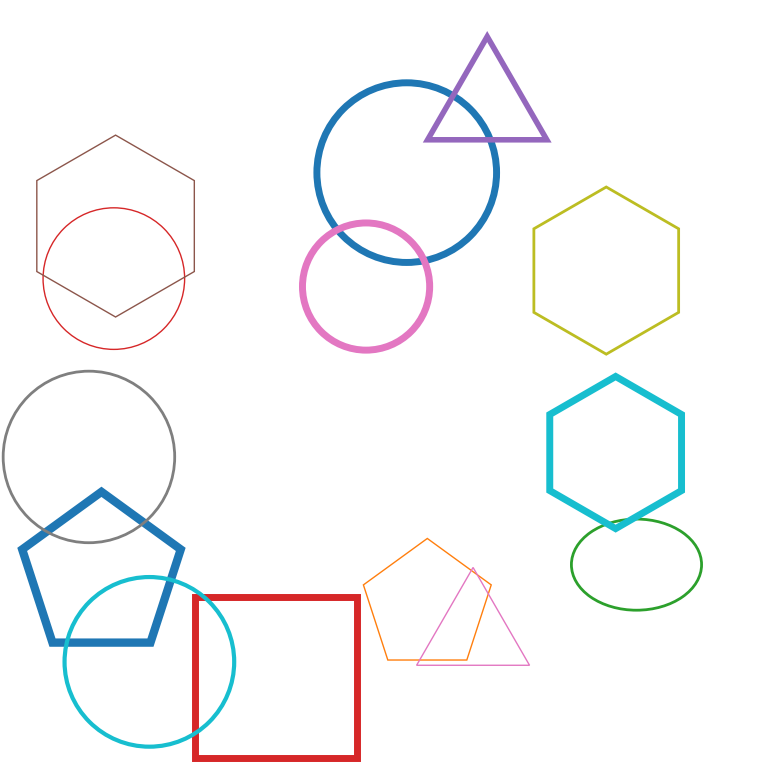[{"shape": "pentagon", "thickness": 3, "radius": 0.54, "center": [0.132, 0.253]}, {"shape": "circle", "thickness": 2.5, "radius": 0.58, "center": [0.528, 0.776]}, {"shape": "pentagon", "thickness": 0.5, "radius": 0.44, "center": [0.555, 0.213]}, {"shape": "oval", "thickness": 1, "radius": 0.42, "center": [0.827, 0.267]}, {"shape": "circle", "thickness": 0.5, "radius": 0.46, "center": [0.148, 0.638]}, {"shape": "square", "thickness": 2.5, "radius": 0.53, "center": [0.358, 0.12]}, {"shape": "triangle", "thickness": 2, "radius": 0.45, "center": [0.633, 0.863]}, {"shape": "hexagon", "thickness": 0.5, "radius": 0.59, "center": [0.15, 0.706]}, {"shape": "triangle", "thickness": 0.5, "radius": 0.42, "center": [0.614, 0.178]}, {"shape": "circle", "thickness": 2.5, "radius": 0.41, "center": [0.475, 0.628]}, {"shape": "circle", "thickness": 1, "radius": 0.56, "center": [0.116, 0.407]}, {"shape": "hexagon", "thickness": 1, "radius": 0.54, "center": [0.787, 0.649]}, {"shape": "circle", "thickness": 1.5, "radius": 0.55, "center": [0.194, 0.14]}, {"shape": "hexagon", "thickness": 2.5, "radius": 0.49, "center": [0.8, 0.412]}]